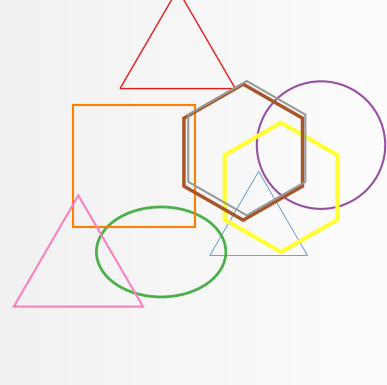[{"shape": "triangle", "thickness": 1, "radius": 0.86, "center": [0.458, 0.856]}, {"shape": "triangle", "thickness": 0.5, "radius": 0.73, "center": [0.667, 0.409]}, {"shape": "oval", "thickness": 2, "radius": 0.83, "center": [0.416, 0.346]}, {"shape": "circle", "thickness": 1.5, "radius": 0.83, "center": [0.828, 0.623]}, {"shape": "square", "thickness": 1.5, "radius": 0.79, "center": [0.346, 0.569]}, {"shape": "hexagon", "thickness": 3, "radius": 0.84, "center": [0.725, 0.513]}, {"shape": "hexagon", "thickness": 2.5, "radius": 0.88, "center": [0.628, 0.605]}, {"shape": "triangle", "thickness": 1.5, "radius": 0.96, "center": [0.202, 0.3]}, {"shape": "hexagon", "thickness": 1.5, "radius": 0.87, "center": [0.637, 0.615]}]